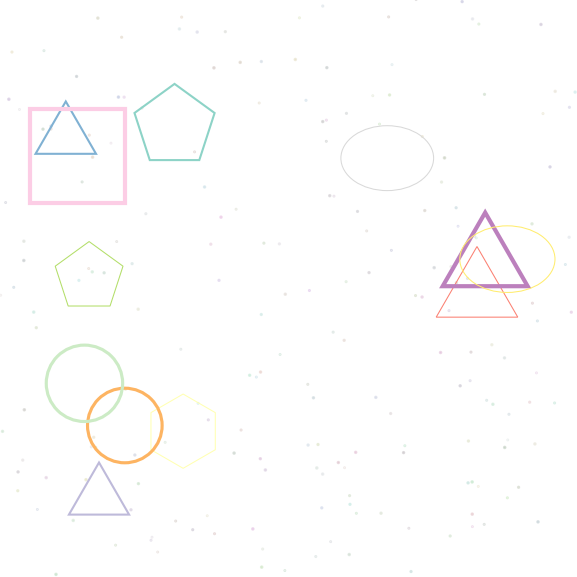[{"shape": "pentagon", "thickness": 1, "radius": 0.36, "center": [0.302, 0.781]}, {"shape": "hexagon", "thickness": 0.5, "radius": 0.32, "center": [0.317, 0.252]}, {"shape": "triangle", "thickness": 1, "radius": 0.3, "center": [0.171, 0.138]}, {"shape": "triangle", "thickness": 0.5, "radius": 0.41, "center": [0.826, 0.491]}, {"shape": "triangle", "thickness": 1, "radius": 0.3, "center": [0.114, 0.763]}, {"shape": "circle", "thickness": 1.5, "radius": 0.32, "center": [0.216, 0.262]}, {"shape": "pentagon", "thickness": 0.5, "radius": 0.31, "center": [0.154, 0.519]}, {"shape": "square", "thickness": 2, "radius": 0.41, "center": [0.134, 0.73]}, {"shape": "oval", "thickness": 0.5, "radius": 0.4, "center": [0.671, 0.725]}, {"shape": "triangle", "thickness": 2, "radius": 0.42, "center": [0.84, 0.546]}, {"shape": "circle", "thickness": 1.5, "radius": 0.33, "center": [0.146, 0.335]}, {"shape": "oval", "thickness": 0.5, "radius": 0.41, "center": [0.879, 0.55]}]